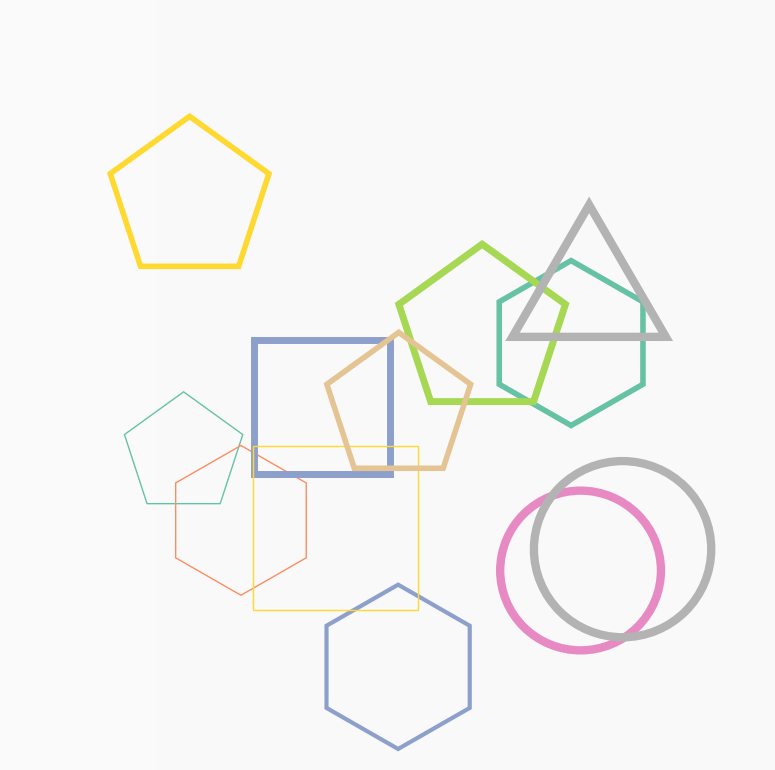[{"shape": "pentagon", "thickness": 0.5, "radius": 0.4, "center": [0.237, 0.411]}, {"shape": "hexagon", "thickness": 2, "radius": 0.54, "center": [0.737, 0.554]}, {"shape": "hexagon", "thickness": 0.5, "radius": 0.49, "center": [0.311, 0.324]}, {"shape": "hexagon", "thickness": 1.5, "radius": 0.53, "center": [0.514, 0.134]}, {"shape": "square", "thickness": 2.5, "radius": 0.44, "center": [0.416, 0.471]}, {"shape": "circle", "thickness": 3, "radius": 0.52, "center": [0.749, 0.259]}, {"shape": "pentagon", "thickness": 2.5, "radius": 0.56, "center": [0.622, 0.57]}, {"shape": "square", "thickness": 0.5, "radius": 0.53, "center": [0.433, 0.314]}, {"shape": "pentagon", "thickness": 2, "radius": 0.54, "center": [0.245, 0.741]}, {"shape": "pentagon", "thickness": 2, "radius": 0.49, "center": [0.515, 0.471]}, {"shape": "triangle", "thickness": 3, "radius": 0.57, "center": [0.76, 0.62]}, {"shape": "circle", "thickness": 3, "radius": 0.57, "center": [0.803, 0.287]}]